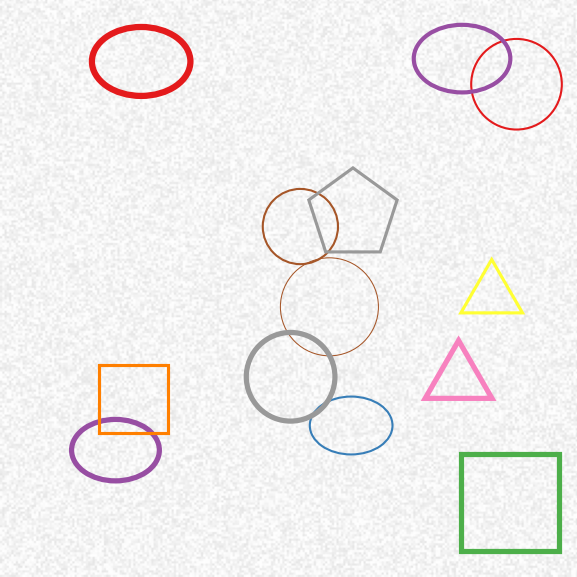[{"shape": "circle", "thickness": 1, "radius": 0.39, "center": [0.894, 0.853]}, {"shape": "oval", "thickness": 3, "radius": 0.43, "center": [0.244, 0.893]}, {"shape": "oval", "thickness": 1, "radius": 0.36, "center": [0.608, 0.262]}, {"shape": "square", "thickness": 2.5, "radius": 0.42, "center": [0.883, 0.129]}, {"shape": "oval", "thickness": 2, "radius": 0.42, "center": [0.8, 0.898]}, {"shape": "oval", "thickness": 2.5, "radius": 0.38, "center": [0.2, 0.22]}, {"shape": "square", "thickness": 1.5, "radius": 0.3, "center": [0.231, 0.308]}, {"shape": "triangle", "thickness": 1.5, "radius": 0.31, "center": [0.851, 0.488]}, {"shape": "circle", "thickness": 1, "radius": 0.33, "center": [0.52, 0.607]}, {"shape": "circle", "thickness": 0.5, "radius": 0.42, "center": [0.57, 0.468]}, {"shape": "triangle", "thickness": 2.5, "radius": 0.33, "center": [0.794, 0.343]}, {"shape": "pentagon", "thickness": 1.5, "radius": 0.4, "center": [0.611, 0.628]}, {"shape": "circle", "thickness": 2.5, "radius": 0.38, "center": [0.503, 0.347]}]